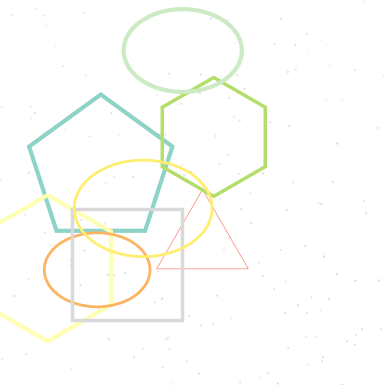[{"shape": "pentagon", "thickness": 3, "radius": 0.98, "center": [0.262, 0.559]}, {"shape": "hexagon", "thickness": 3, "radius": 0.95, "center": [0.124, 0.303]}, {"shape": "triangle", "thickness": 0.5, "radius": 0.69, "center": [0.526, 0.37]}, {"shape": "oval", "thickness": 2, "radius": 0.69, "center": [0.252, 0.299]}, {"shape": "hexagon", "thickness": 2.5, "radius": 0.77, "center": [0.555, 0.644]}, {"shape": "square", "thickness": 2.5, "radius": 0.72, "center": [0.33, 0.313]}, {"shape": "oval", "thickness": 3, "radius": 0.77, "center": [0.475, 0.869]}, {"shape": "oval", "thickness": 2, "radius": 0.9, "center": [0.372, 0.459]}]